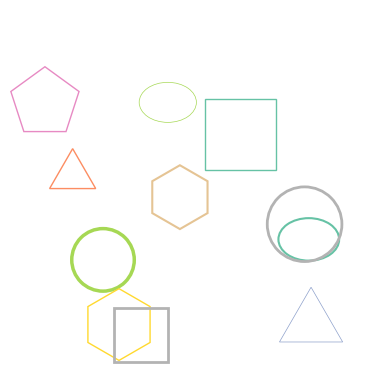[{"shape": "oval", "thickness": 1.5, "radius": 0.39, "center": [0.802, 0.378]}, {"shape": "square", "thickness": 1, "radius": 0.46, "center": [0.625, 0.651]}, {"shape": "triangle", "thickness": 1, "radius": 0.35, "center": [0.189, 0.545]}, {"shape": "triangle", "thickness": 0.5, "radius": 0.47, "center": [0.808, 0.159]}, {"shape": "pentagon", "thickness": 1, "radius": 0.47, "center": [0.117, 0.734]}, {"shape": "circle", "thickness": 2.5, "radius": 0.41, "center": [0.268, 0.325]}, {"shape": "oval", "thickness": 0.5, "radius": 0.37, "center": [0.436, 0.734]}, {"shape": "hexagon", "thickness": 1, "radius": 0.47, "center": [0.309, 0.157]}, {"shape": "hexagon", "thickness": 1.5, "radius": 0.41, "center": [0.467, 0.488]}, {"shape": "circle", "thickness": 2, "radius": 0.48, "center": [0.791, 0.418]}, {"shape": "square", "thickness": 2, "radius": 0.35, "center": [0.366, 0.129]}]